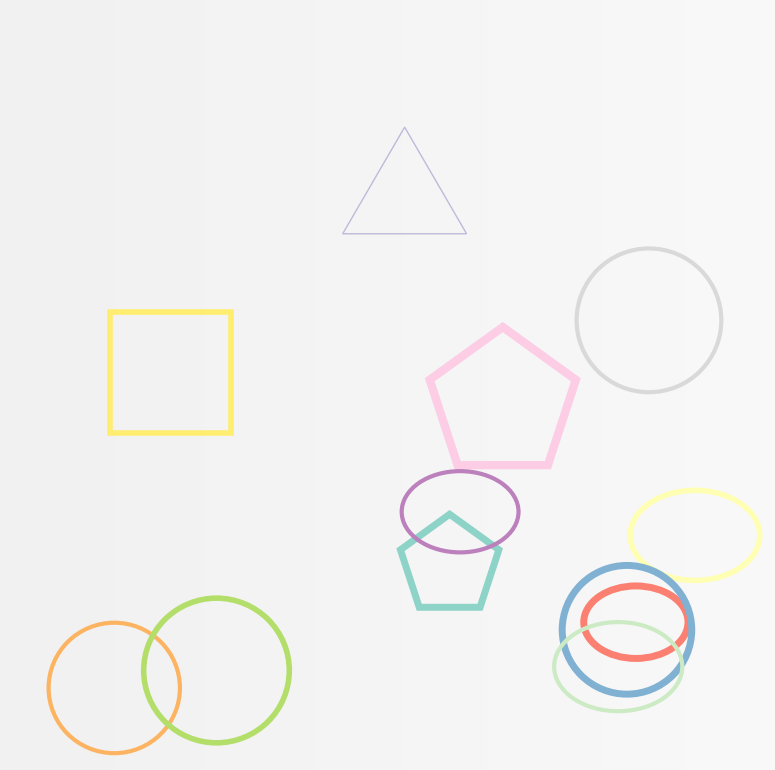[{"shape": "pentagon", "thickness": 2.5, "radius": 0.33, "center": [0.58, 0.265]}, {"shape": "oval", "thickness": 2, "radius": 0.42, "center": [0.897, 0.305]}, {"shape": "triangle", "thickness": 0.5, "radius": 0.46, "center": [0.522, 0.743]}, {"shape": "oval", "thickness": 2.5, "radius": 0.34, "center": [0.82, 0.192]}, {"shape": "circle", "thickness": 2.5, "radius": 0.42, "center": [0.809, 0.182]}, {"shape": "circle", "thickness": 1.5, "radius": 0.42, "center": [0.147, 0.107]}, {"shape": "circle", "thickness": 2, "radius": 0.47, "center": [0.279, 0.129]}, {"shape": "pentagon", "thickness": 3, "radius": 0.5, "center": [0.649, 0.476]}, {"shape": "circle", "thickness": 1.5, "radius": 0.47, "center": [0.837, 0.584]}, {"shape": "oval", "thickness": 1.5, "radius": 0.38, "center": [0.594, 0.335]}, {"shape": "oval", "thickness": 1.5, "radius": 0.41, "center": [0.798, 0.134]}, {"shape": "square", "thickness": 2, "radius": 0.39, "center": [0.22, 0.517]}]